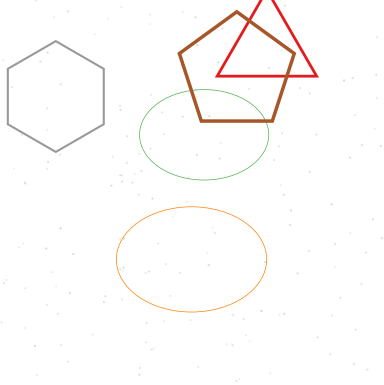[{"shape": "triangle", "thickness": 2, "radius": 0.75, "center": [0.693, 0.877]}, {"shape": "oval", "thickness": 0.5, "radius": 0.84, "center": [0.53, 0.65]}, {"shape": "oval", "thickness": 0.5, "radius": 0.98, "center": [0.497, 0.326]}, {"shape": "pentagon", "thickness": 2.5, "radius": 0.78, "center": [0.615, 0.812]}, {"shape": "hexagon", "thickness": 1.5, "radius": 0.72, "center": [0.145, 0.749]}]